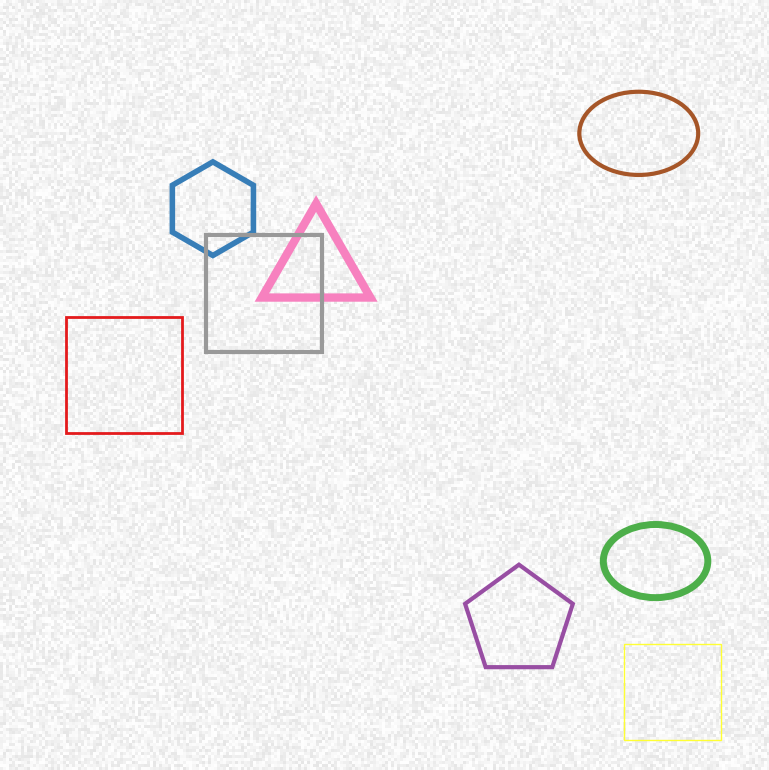[{"shape": "square", "thickness": 1, "radius": 0.38, "center": [0.161, 0.513]}, {"shape": "hexagon", "thickness": 2, "radius": 0.3, "center": [0.276, 0.729]}, {"shape": "oval", "thickness": 2.5, "radius": 0.34, "center": [0.851, 0.271]}, {"shape": "pentagon", "thickness": 1.5, "radius": 0.37, "center": [0.674, 0.193]}, {"shape": "square", "thickness": 0.5, "radius": 0.31, "center": [0.873, 0.101]}, {"shape": "oval", "thickness": 1.5, "radius": 0.39, "center": [0.83, 0.827]}, {"shape": "triangle", "thickness": 3, "radius": 0.41, "center": [0.411, 0.654]}, {"shape": "square", "thickness": 1.5, "radius": 0.38, "center": [0.343, 0.619]}]